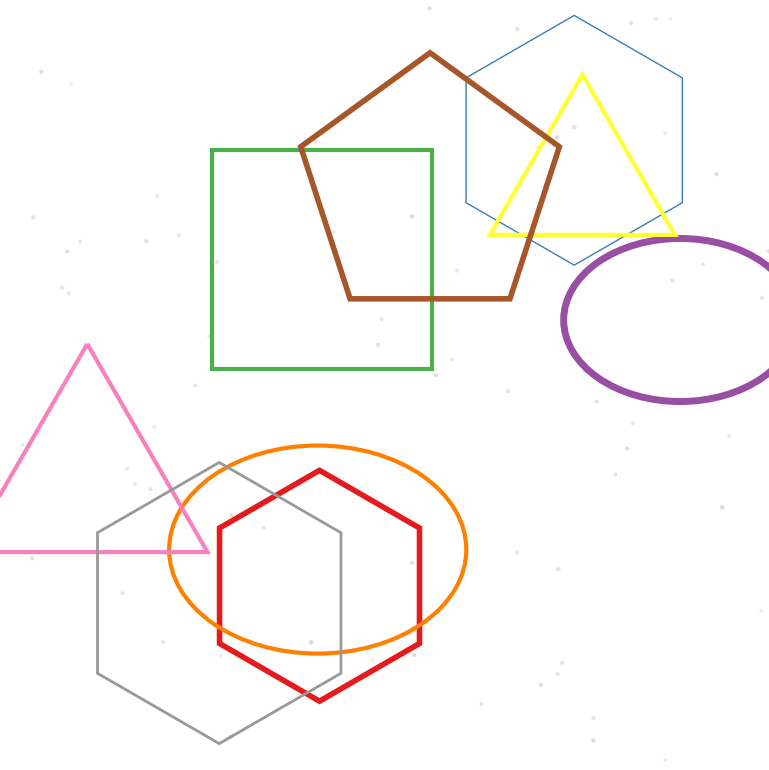[{"shape": "hexagon", "thickness": 2, "radius": 0.75, "center": [0.415, 0.239]}, {"shape": "hexagon", "thickness": 0.5, "radius": 0.81, "center": [0.746, 0.818]}, {"shape": "square", "thickness": 1.5, "radius": 0.71, "center": [0.418, 0.663]}, {"shape": "oval", "thickness": 2.5, "radius": 0.76, "center": [0.883, 0.584]}, {"shape": "oval", "thickness": 1.5, "radius": 0.96, "center": [0.413, 0.286]}, {"shape": "triangle", "thickness": 1.5, "radius": 0.69, "center": [0.756, 0.764]}, {"shape": "pentagon", "thickness": 2, "radius": 0.88, "center": [0.558, 0.755]}, {"shape": "triangle", "thickness": 1.5, "radius": 0.9, "center": [0.113, 0.373]}, {"shape": "hexagon", "thickness": 1, "radius": 0.91, "center": [0.285, 0.217]}]